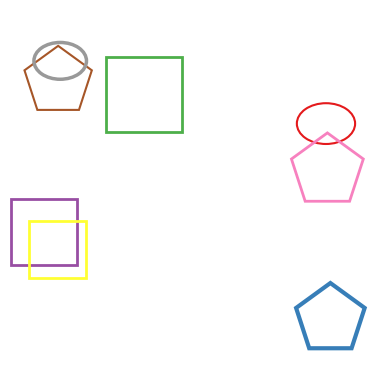[{"shape": "oval", "thickness": 1.5, "radius": 0.38, "center": [0.847, 0.679]}, {"shape": "pentagon", "thickness": 3, "radius": 0.47, "center": [0.858, 0.171]}, {"shape": "square", "thickness": 2, "radius": 0.49, "center": [0.374, 0.755]}, {"shape": "square", "thickness": 2, "radius": 0.43, "center": [0.115, 0.397]}, {"shape": "square", "thickness": 2, "radius": 0.37, "center": [0.15, 0.352]}, {"shape": "pentagon", "thickness": 1.5, "radius": 0.46, "center": [0.151, 0.789]}, {"shape": "pentagon", "thickness": 2, "radius": 0.49, "center": [0.85, 0.557]}, {"shape": "oval", "thickness": 2.5, "radius": 0.34, "center": [0.156, 0.842]}]